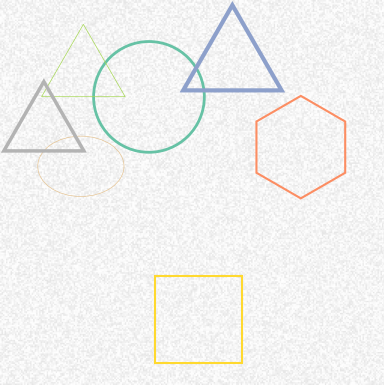[{"shape": "circle", "thickness": 2, "radius": 0.72, "center": [0.387, 0.748]}, {"shape": "hexagon", "thickness": 1.5, "radius": 0.67, "center": [0.781, 0.618]}, {"shape": "triangle", "thickness": 3, "radius": 0.74, "center": [0.604, 0.839]}, {"shape": "triangle", "thickness": 0.5, "radius": 0.63, "center": [0.217, 0.811]}, {"shape": "square", "thickness": 1.5, "radius": 0.56, "center": [0.516, 0.171]}, {"shape": "oval", "thickness": 0.5, "radius": 0.56, "center": [0.21, 0.568]}, {"shape": "triangle", "thickness": 2.5, "radius": 0.6, "center": [0.114, 0.668]}]